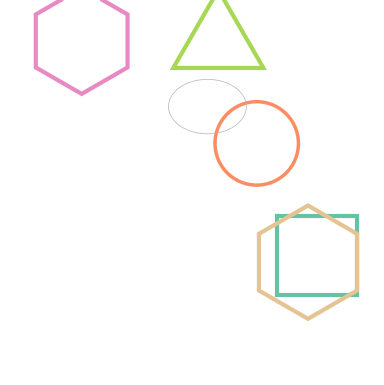[{"shape": "square", "thickness": 3, "radius": 0.52, "center": [0.823, 0.336]}, {"shape": "circle", "thickness": 2.5, "radius": 0.54, "center": [0.667, 0.628]}, {"shape": "hexagon", "thickness": 3, "radius": 0.69, "center": [0.212, 0.894]}, {"shape": "triangle", "thickness": 3, "radius": 0.68, "center": [0.567, 0.891]}, {"shape": "hexagon", "thickness": 3, "radius": 0.74, "center": [0.8, 0.319]}, {"shape": "oval", "thickness": 0.5, "radius": 0.51, "center": [0.539, 0.723]}]